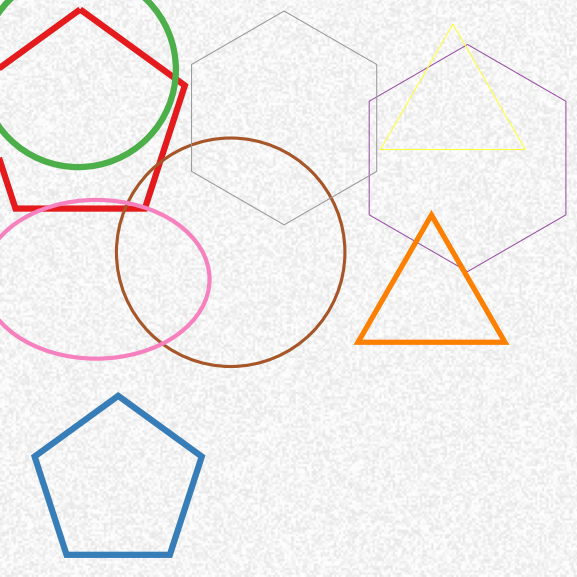[{"shape": "pentagon", "thickness": 3, "radius": 0.95, "center": [0.139, 0.792]}, {"shape": "pentagon", "thickness": 3, "radius": 0.76, "center": [0.205, 0.162]}, {"shape": "circle", "thickness": 3, "radius": 0.85, "center": [0.135, 0.879]}, {"shape": "hexagon", "thickness": 0.5, "radius": 0.98, "center": [0.81, 0.725]}, {"shape": "triangle", "thickness": 2.5, "radius": 0.73, "center": [0.747, 0.48]}, {"shape": "triangle", "thickness": 0.5, "radius": 0.72, "center": [0.784, 0.813]}, {"shape": "circle", "thickness": 1.5, "radius": 0.99, "center": [0.399, 0.562]}, {"shape": "oval", "thickness": 2, "radius": 0.98, "center": [0.167, 0.516]}, {"shape": "hexagon", "thickness": 0.5, "radius": 0.93, "center": [0.492, 0.795]}]